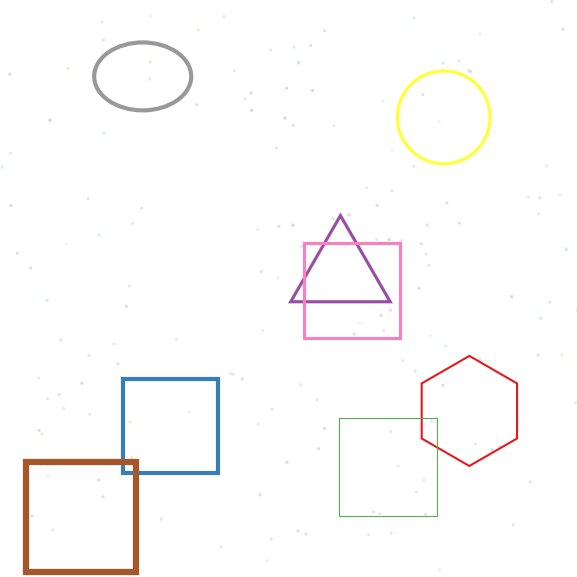[{"shape": "hexagon", "thickness": 1, "radius": 0.48, "center": [0.813, 0.288]}, {"shape": "square", "thickness": 2, "radius": 0.41, "center": [0.295, 0.262]}, {"shape": "square", "thickness": 0.5, "radius": 0.42, "center": [0.672, 0.19]}, {"shape": "triangle", "thickness": 1.5, "radius": 0.5, "center": [0.59, 0.526]}, {"shape": "circle", "thickness": 1.5, "radius": 0.4, "center": [0.768, 0.796]}, {"shape": "square", "thickness": 3, "radius": 0.48, "center": [0.14, 0.104]}, {"shape": "square", "thickness": 1.5, "radius": 0.41, "center": [0.609, 0.496]}, {"shape": "oval", "thickness": 2, "radius": 0.42, "center": [0.247, 0.867]}]